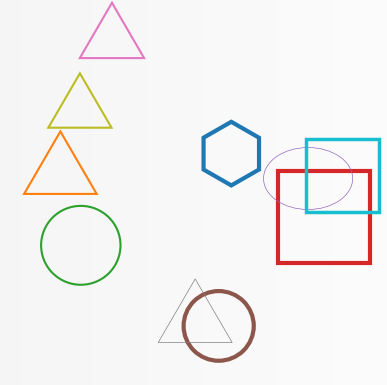[{"shape": "hexagon", "thickness": 3, "radius": 0.41, "center": [0.597, 0.601]}, {"shape": "triangle", "thickness": 1.5, "radius": 0.54, "center": [0.156, 0.55]}, {"shape": "circle", "thickness": 1.5, "radius": 0.51, "center": [0.209, 0.363]}, {"shape": "square", "thickness": 3, "radius": 0.6, "center": [0.836, 0.437]}, {"shape": "oval", "thickness": 0.5, "radius": 0.57, "center": [0.795, 0.536]}, {"shape": "circle", "thickness": 3, "radius": 0.45, "center": [0.564, 0.153]}, {"shape": "triangle", "thickness": 1.5, "radius": 0.48, "center": [0.289, 0.897]}, {"shape": "triangle", "thickness": 0.5, "radius": 0.55, "center": [0.504, 0.165]}, {"shape": "triangle", "thickness": 1.5, "radius": 0.47, "center": [0.206, 0.715]}, {"shape": "square", "thickness": 2.5, "radius": 0.47, "center": [0.883, 0.544]}]